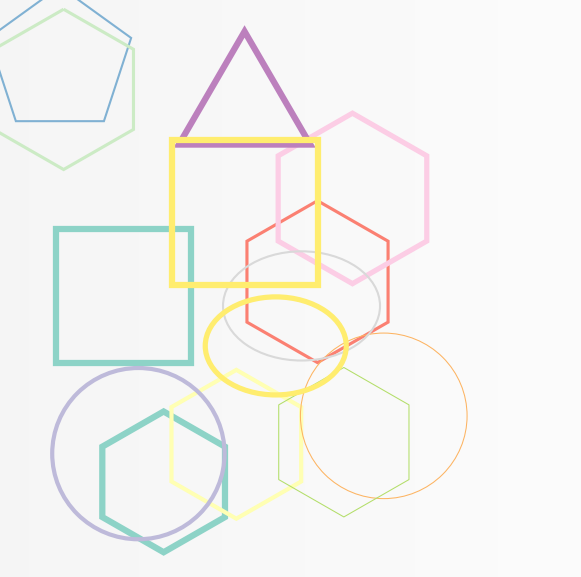[{"shape": "hexagon", "thickness": 3, "radius": 0.61, "center": [0.282, 0.165]}, {"shape": "square", "thickness": 3, "radius": 0.58, "center": [0.213, 0.487]}, {"shape": "hexagon", "thickness": 2, "radius": 0.64, "center": [0.407, 0.23]}, {"shape": "circle", "thickness": 2, "radius": 0.74, "center": [0.238, 0.214]}, {"shape": "hexagon", "thickness": 1.5, "radius": 0.7, "center": [0.546, 0.511]}, {"shape": "pentagon", "thickness": 1, "radius": 0.64, "center": [0.103, 0.894]}, {"shape": "circle", "thickness": 0.5, "radius": 0.72, "center": [0.66, 0.279]}, {"shape": "hexagon", "thickness": 0.5, "radius": 0.65, "center": [0.592, 0.233]}, {"shape": "hexagon", "thickness": 2.5, "radius": 0.74, "center": [0.606, 0.656]}, {"shape": "oval", "thickness": 1, "radius": 0.68, "center": [0.519, 0.469]}, {"shape": "triangle", "thickness": 3, "radius": 0.65, "center": [0.421, 0.814]}, {"shape": "hexagon", "thickness": 1.5, "radius": 0.69, "center": [0.109, 0.844]}, {"shape": "oval", "thickness": 2.5, "radius": 0.61, "center": [0.474, 0.4]}, {"shape": "square", "thickness": 3, "radius": 0.63, "center": [0.421, 0.631]}]